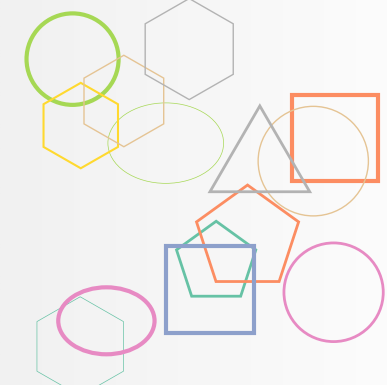[{"shape": "pentagon", "thickness": 2, "radius": 0.54, "center": [0.558, 0.318]}, {"shape": "hexagon", "thickness": 0.5, "radius": 0.64, "center": [0.207, 0.1]}, {"shape": "pentagon", "thickness": 2, "radius": 0.69, "center": [0.639, 0.381]}, {"shape": "square", "thickness": 3, "radius": 0.56, "center": [0.864, 0.641]}, {"shape": "square", "thickness": 3, "radius": 0.57, "center": [0.541, 0.248]}, {"shape": "circle", "thickness": 2, "radius": 0.64, "center": [0.861, 0.241]}, {"shape": "oval", "thickness": 3, "radius": 0.62, "center": [0.275, 0.167]}, {"shape": "circle", "thickness": 3, "radius": 0.59, "center": [0.187, 0.846]}, {"shape": "oval", "thickness": 0.5, "radius": 0.75, "center": [0.428, 0.628]}, {"shape": "hexagon", "thickness": 1.5, "radius": 0.55, "center": [0.208, 0.674]}, {"shape": "circle", "thickness": 1, "radius": 0.71, "center": [0.808, 0.581]}, {"shape": "hexagon", "thickness": 1, "radius": 0.59, "center": [0.32, 0.738]}, {"shape": "triangle", "thickness": 2, "radius": 0.74, "center": [0.671, 0.576]}, {"shape": "hexagon", "thickness": 1, "radius": 0.66, "center": [0.488, 0.873]}]